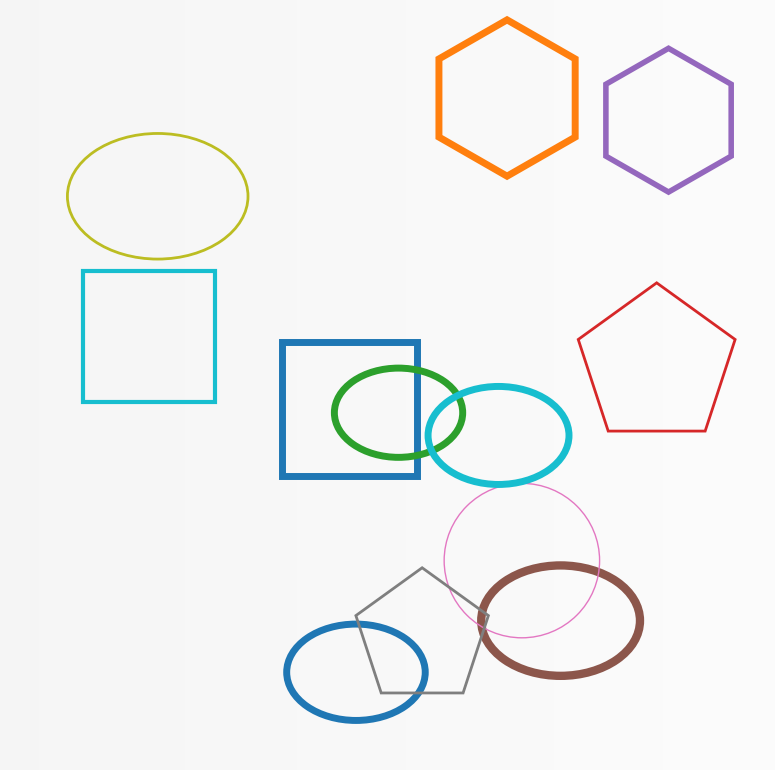[{"shape": "square", "thickness": 2.5, "radius": 0.44, "center": [0.451, 0.468]}, {"shape": "oval", "thickness": 2.5, "radius": 0.45, "center": [0.459, 0.127]}, {"shape": "hexagon", "thickness": 2.5, "radius": 0.51, "center": [0.654, 0.873]}, {"shape": "oval", "thickness": 2.5, "radius": 0.41, "center": [0.514, 0.464]}, {"shape": "pentagon", "thickness": 1, "radius": 0.53, "center": [0.847, 0.526]}, {"shape": "hexagon", "thickness": 2, "radius": 0.47, "center": [0.863, 0.844]}, {"shape": "oval", "thickness": 3, "radius": 0.51, "center": [0.723, 0.194]}, {"shape": "circle", "thickness": 0.5, "radius": 0.5, "center": [0.673, 0.272]}, {"shape": "pentagon", "thickness": 1, "radius": 0.45, "center": [0.545, 0.173]}, {"shape": "oval", "thickness": 1, "radius": 0.58, "center": [0.203, 0.745]}, {"shape": "oval", "thickness": 2.5, "radius": 0.45, "center": [0.643, 0.434]}, {"shape": "square", "thickness": 1.5, "radius": 0.43, "center": [0.192, 0.563]}]